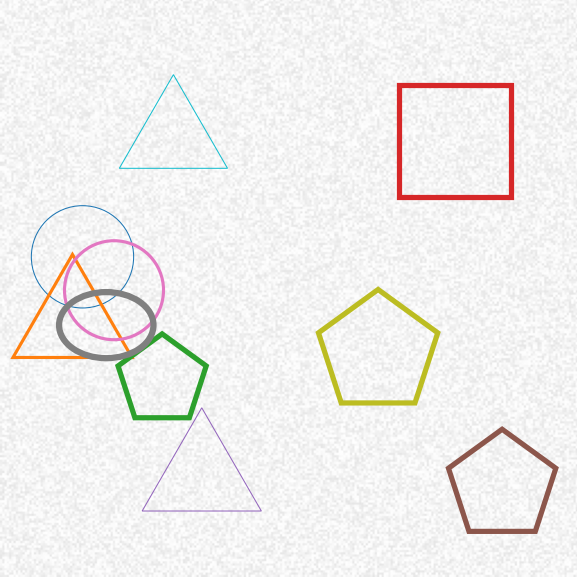[{"shape": "circle", "thickness": 0.5, "radius": 0.44, "center": [0.143, 0.554]}, {"shape": "triangle", "thickness": 1.5, "radius": 0.59, "center": [0.126, 0.44]}, {"shape": "pentagon", "thickness": 2.5, "radius": 0.4, "center": [0.281, 0.341]}, {"shape": "square", "thickness": 2.5, "radius": 0.49, "center": [0.787, 0.755]}, {"shape": "triangle", "thickness": 0.5, "radius": 0.6, "center": [0.349, 0.174]}, {"shape": "pentagon", "thickness": 2.5, "radius": 0.49, "center": [0.87, 0.158]}, {"shape": "circle", "thickness": 1.5, "radius": 0.43, "center": [0.197, 0.497]}, {"shape": "oval", "thickness": 3, "radius": 0.41, "center": [0.184, 0.436]}, {"shape": "pentagon", "thickness": 2.5, "radius": 0.54, "center": [0.655, 0.389]}, {"shape": "triangle", "thickness": 0.5, "radius": 0.54, "center": [0.3, 0.762]}]